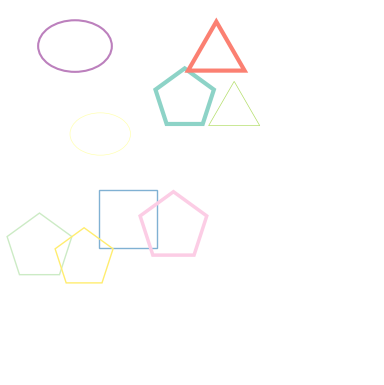[{"shape": "pentagon", "thickness": 3, "radius": 0.4, "center": [0.48, 0.743]}, {"shape": "oval", "thickness": 0.5, "radius": 0.39, "center": [0.26, 0.652]}, {"shape": "triangle", "thickness": 3, "radius": 0.42, "center": [0.562, 0.859]}, {"shape": "square", "thickness": 1, "radius": 0.38, "center": [0.332, 0.431]}, {"shape": "triangle", "thickness": 0.5, "radius": 0.38, "center": [0.608, 0.712]}, {"shape": "pentagon", "thickness": 2.5, "radius": 0.46, "center": [0.451, 0.411]}, {"shape": "oval", "thickness": 1.5, "radius": 0.48, "center": [0.195, 0.88]}, {"shape": "pentagon", "thickness": 1, "radius": 0.44, "center": [0.103, 0.358]}, {"shape": "pentagon", "thickness": 1, "radius": 0.4, "center": [0.218, 0.329]}]